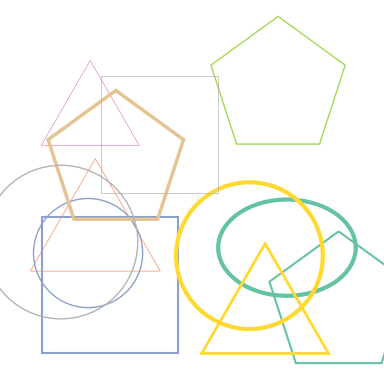[{"shape": "pentagon", "thickness": 1.5, "radius": 0.95, "center": [0.88, 0.21]}, {"shape": "oval", "thickness": 3, "radius": 0.89, "center": [0.745, 0.357]}, {"shape": "triangle", "thickness": 0.5, "radius": 0.97, "center": [0.248, 0.393]}, {"shape": "square", "thickness": 1.5, "radius": 0.88, "center": [0.287, 0.261]}, {"shape": "circle", "thickness": 1, "radius": 0.71, "center": [0.229, 0.343]}, {"shape": "triangle", "thickness": 0.5, "radius": 0.73, "center": [0.234, 0.696]}, {"shape": "pentagon", "thickness": 1, "radius": 0.92, "center": [0.722, 0.774]}, {"shape": "triangle", "thickness": 2, "radius": 0.95, "center": [0.689, 0.177]}, {"shape": "circle", "thickness": 3, "radius": 0.95, "center": [0.648, 0.336]}, {"shape": "pentagon", "thickness": 2.5, "radius": 0.92, "center": [0.301, 0.58]}, {"shape": "square", "thickness": 0.5, "radius": 0.76, "center": [0.414, 0.651]}, {"shape": "circle", "thickness": 1, "radius": 1.0, "center": [0.158, 0.371]}]